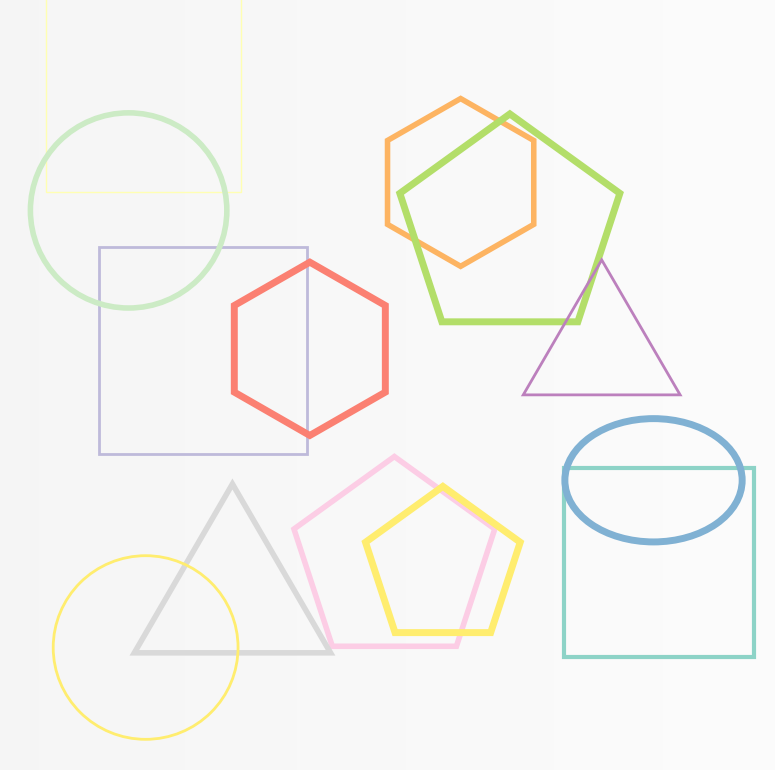[{"shape": "square", "thickness": 1.5, "radius": 0.61, "center": [0.85, 0.27]}, {"shape": "square", "thickness": 0.5, "radius": 0.63, "center": [0.186, 0.877]}, {"shape": "square", "thickness": 1, "radius": 0.67, "center": [0.261, 0.544]}, {"shape": "hexagon", "thickness": 2.5, "radius": 0.56, "center": [0.4, 0.547]}, {"shape": "oval", "thickness": 2.5, "radius": 0.57, "center": [0.843, 0.376]}, {"shape": "hexagon", "thickness": 2, "radius": 0.54, "center": [0.594, 0.763]}, {"shape": "pentagon", "thickness": 2.5, "radius": 0.75, "center": [0.658, 0.703]}, {"shape": "pentagon", "thickness": 2, "radius": 0.68, "center": [0.509, 0.271]}, {"shape": "triangle", "thickness": 2, "radius": 0.73, "center": [0.3, 0.225]}, {"shape": "triangle", "thickness": 1, "radius": 0.58, "center": [0.776, 0.546]}, {"shape": "circle", "thickness": 2, "radius": 0.63, "center": [0.166, 0.727]}, {"shape": "circle", "thickness": 1, "radius": 0.6, "center": [0.188, 0.159]}, {"shape": "pentagon", "thickness": 2.5, "radius": 0.52, "center": [0.571, 0.263]}]